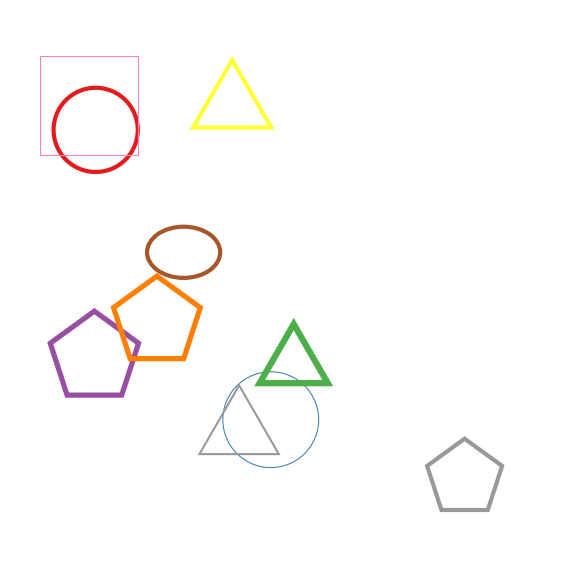[{"shape": "circle", "thickness": 2, "radius": 0.36, "center": [0.166, 0.774]}, {"shape": "circle", "thickness": 0.5, "radius": 0.41, "center": [0.469, 0.272]}, {"shape": "triangle", "thickness": 3, "radius": 0.34, "center": [0.509, 0.37]}, {"shape": "pentagon", "thickness": 2.5, "radius": 0.4, "center": [0.163, 0.38]}, {"shape": "pentagon", "thickness": 2.5, "radius": 0.39, "center": [0.272, 0.442]}, {"shape": "triangle", "thickness": 2, "radius": 0.39, "center": [0.402, 0.817]}, {"shape": "oval", "thickness": 2, "radius": 0.32, "center": [0.318, 0.562]}, {"shape": "square", "thickness": 0.5, "radius": 0.43, "center": [0.154, 0.817]}, {"shape": "pentagon", "thickness": 2, "radius": 0.34, "center": [0.805, 0.171]}, {"shape": "triangle", "thickness": 1, "radius": 0.4, "center": [0.414, 0.252]}]